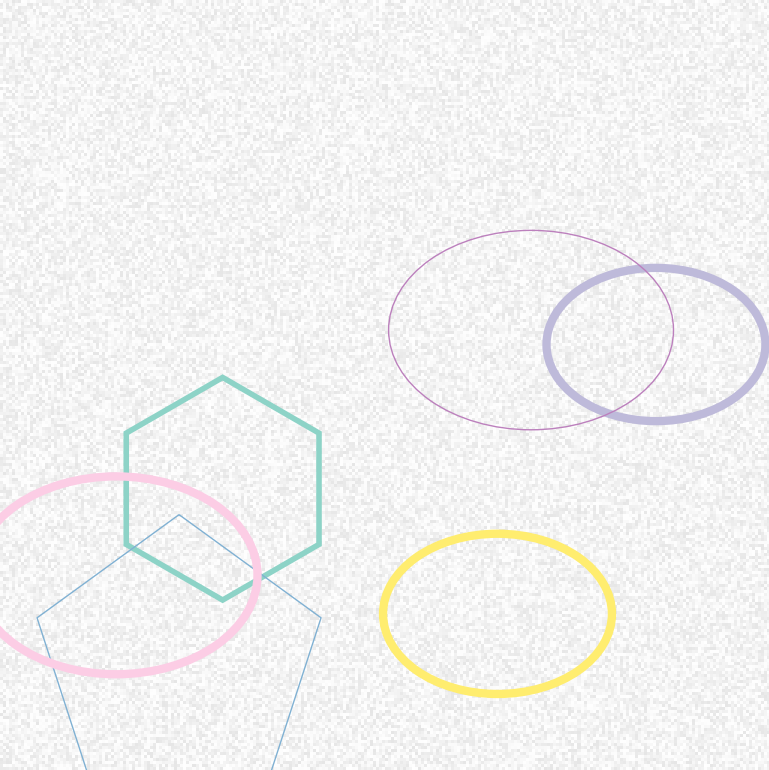[{"shape": "hexagon", "thickness": 2, "radius": 0.72, "center": [0.289, 0.365]}, {"shape": "oval", "thickness": 3, "radius": 0.71, "center": [0.852, 0.553]}, {"shape": "pentagon", "thickness": 0.5, "radius": 0.97, "center": [0.233, 0.138]}, {"shape": "oval", "thickness": 3, "radius": 0.92, "center": [0.151, 0.253]}, {"shape": "oval", "thickness": 0.5, "radius": 0.92, "center": [0.69, 0.571]}, {"shape": "oval", "thickness": 3, "radius": 0.74, "center": [0.646, 0.203]}]